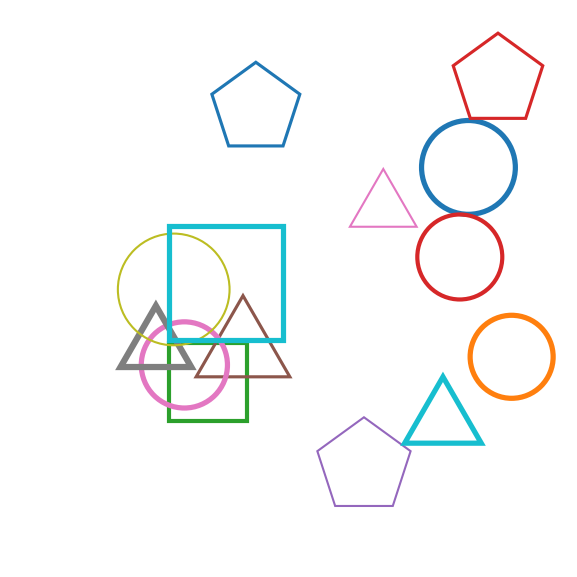[{"shape": "pentagon", "thickness": 1.5, "radius": 0.4, "center": [0.443, 0.811]}, {"shape": "circle", "thickness": 2.5, "radius": 0.41, "center": [0.811, 0.709]}, {"shape": "circle", "thickness": 2.5, "radius": 0.36, "center": [0.886, 0.381]}, {"shape": "square", "thickness": 2, "radius": 0.34, "center": [0.36, 0.338]}, {"shape": "pentagon", "thickness": 1.5, "radius": 0.41, "center": [0.862, 0.86]}, {"shape": "circle", "thickness": 2, "radius": 0.37, "center": [0.796, 0.554]}, {"shape": "pentagon", "thickness": 1, "radius": 0.42, "center": [0.63, 0.192]}, {"shape": "triangle", "thickness": 1.5, "radius": 0.47, "center": [0.421, 0.393]}, {"shape": "circle", "thickness": 2.5, "radius": 0.37, "center": [0.319, 0.367]}, {"shape": "triangle", "thickness": 1, "radius": 0.33, "center": [0.664, 0.64]}, {"shape": "triangle", "thickness": 3, "radius": 0.35, "center": [0.27, 0.399]}, {"shape": "circle", "thickness": 1, "radius": 0.48, "center": [0.301, 0.498]}, {"shape": "square", "thickness": 2.5, "radius": 0.49, "center": [0.392, 0.509]}, {"shape": "triangle", "thickness": 2.5, "radius": 0.38, "center": [0.767, 0.27]}]